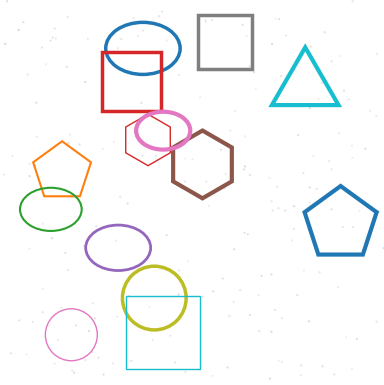[{"shape": "pentagon", "thickness": 3, "radius": 0.49, "center": [0.885, 0.418]}, {"shape": "oval", "thickness": 2.5, "radius": 0.48, "center": [0.371, 0.874]}, {"shape": "pentagon", "thickness": 1.5, "radius": 0.39, "center": [0.161, 0.554]}, {"shape": "oval", "thickness": 1.5, "radius": 0.4, "center": [0.132, 0.456]}, {"shape": "hexagon", "thickness": 1, "radius": 0.33, "center": [0.384, 0.637]}, {"shape": "square", "thickness": 2.5, "radius": 0.38, "center": [0.342, 0.788]}, {"shape": "oval", "thickness": 2, "radius": 0.42, "center": [0.307, 0.356]}, {"shape": "hexagon", "thickness": 3, "radius": 0.44, "center": [0.526, 0.573]}, {"shape": "circle", "thickness": 1, "radius": 0.34, "center": [0.185, 0.13]}, {"shape": "oval", "thickness": 3, "radius": 0.35, "center": [0.424, 0.661]}, {"shape": "square", "thickness": 2.5, "radius": 0.35, "center": [0.585, 0.89]}, {"shape": "circle", "thickness": 2.5, "radius": 0.41, "center": [0.401, 0.226]}, {"shape": "square", "thickness": 1, "radius": 0.48, "center": [0.424, 0.137]}, {"shape": "triangle", "thickness": 3, "radius": 0.5, "center": [0.793, 0.777]}]